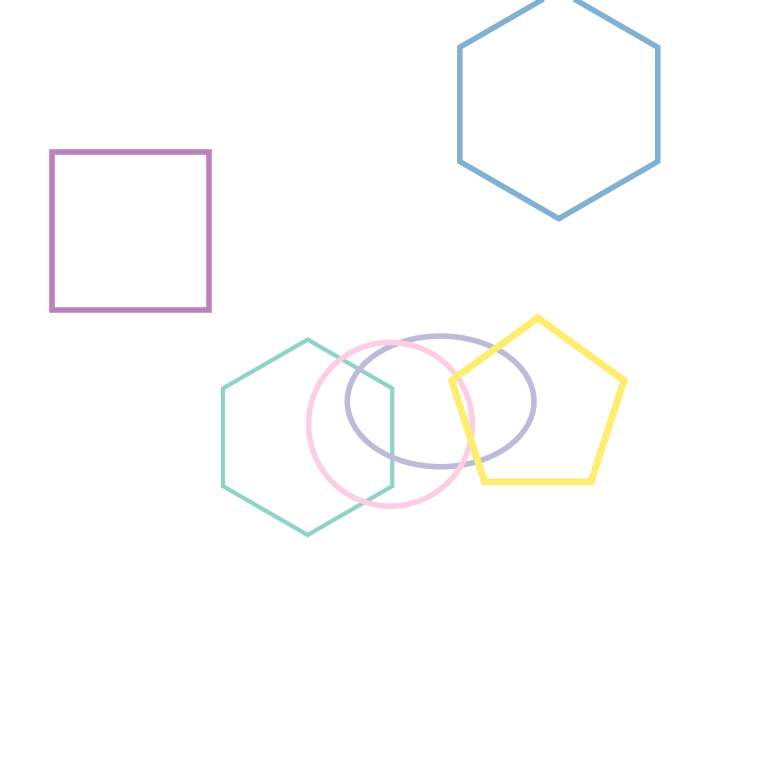[{"shape": "hexagon", "thickness": 1.5, "radius": 0.63, "center": [0.4, 0.432]}, {"shape": "oval", "thickness": 2, "radius": 0.61, "center": [0.572, 0.479]}, {"shape": "hexagon", "thickness": 2, "radius": 0.74, "center": [0.726, 0.864]}, {"shape": "circle", "thickness": 2, "radius": 0.53, "center": [0.507, 0.449]}, {"shape": "square", "thickness": 2, "radius": 0.51, "center": [0.17, 0.7]}, {"shape": "pentagon", "thickness": 2.5, "radius": 0.59, "center": [0.698, 0.47]}]